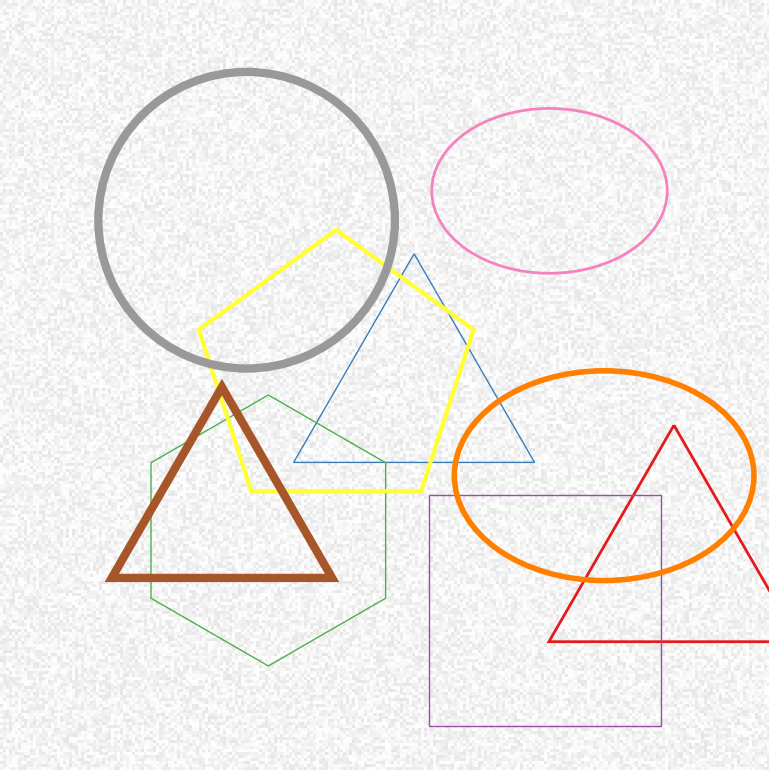[{"shape": "triangle", "thickness": 1, "radius": 0.94, "center": [0.875, 0.26]}, {"shape": "triangle", "thickness": 0.5, "radius": 0.9, "center": [0.538, 0.49]}, {"shape": "hexagon", "thickness": 0.5, "radius": 0.88, "center": [0.348, 0.311]}, {"shape": "square", "thickness": 0.5, "radius": 0.75, "center": [0.708, 0.207]}, {"shape": "oval", "thickness": 2, "radius": 0.97, "center": [0.785, 0.382]}, {"shape": "pentagon", "thickness": 1.5, "radius": 0.94, "center": [0.437, 0.514]}, {"shape": "triangle", "thickness": 3, "radius": 0.83, "center": [0.288, 0.332]}, {"shape": "oval", "thickness": 1, "radius": 0.76, "center": [0.714, 0.752]}, {"shape": "circle", "thickness": 3, "radius": 0.96, "center": [0.32, 0.714]}]